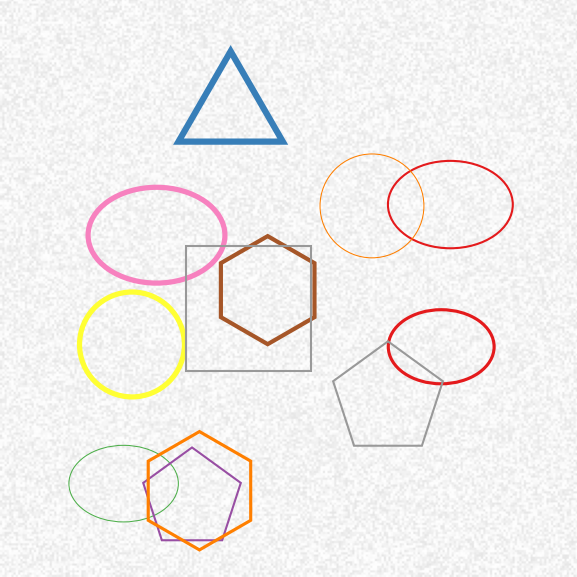[{"shape": "oval", "thickness": 1, "radius": 0.54, "center": [0.78, 0.645]}, {"shape": "oval", "thickness": 1.5, "radius": 0.46, "center": [0.764, 0.399]}, {"shape": "triangle", "thickness": 3, "radius": 0.52, "center": [0.399, 0.806]}, {"shape": "oval", "thickness": 0.5, "radius": 0.47, "center": [0.214, 0.162]}, {"shape": "pentagon", "thickness": 1, "radius": 0.44, "center": [0.332, 0.135]}, {"shape": "circle", "thickness": 0.5, "radius": 0.45, "center": [0.644, 0.643]}, {"shape": "hexagon", "thickness": 1.5, "radius": 0.51, "center": [0.345, 0.149]}, {"shape": "circle", "thickness": 2.5, "radius": 0.45, "center": [0.229, 0.403]}, {"shape": "hexagon", "thickness": 2, "radius": 0.47, "center": [0.464, 0.497]}, {"shape": "oval", "thickness": 2.5, "radius": 0.59, "center": [0.271, 0.592]}, {"shape": "square", "thickness": 1, "radius": 0.54, "center": [0.431, 0.466]}, {"shape": "pentagon", "thickness": 1, "radius": 0.5, "center": [0.672, 0.308]}]